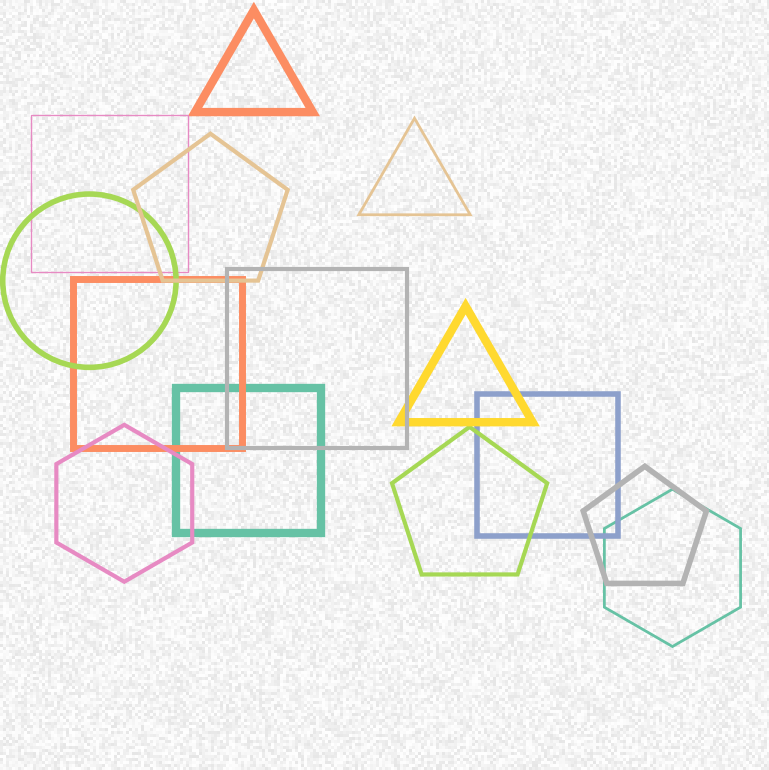[{"shape": "square", "thickness": 3, "radius": 0.47, "center": [0.323, 0.402]}, {"shape": "hexagon", "thickness": 1, "radius": 0.51, "center": [0.873, 0.263]}, {"shape": "square", "thickness": 2.5, "radius": 0.55, "center": [0.205, 0.528]}, {"shape": "triangle", "thickness": 3, "radius": 0.44, "center": [0.33, 0.899]}, {"shape": "square", "thickness": 2, "radius": 0.46, "center": [0.711, 0.396]}, {"shape": "square", "thickness": 0.5, "radius": 0.51, "center": [0.142, 0.749]}, {"shape": "hexagon", "thickness": 1.5, "radius": 0.51, "center": [0.161, 0.346]}, {"shape": "circle", "thickness": 2, "radius": 0.56, "center": [0.116, 0.635]}, {"shape": "pentagon", "thickness": 1.5, "radius": 0.53, "center": [0.61, 0.34]}, {"shape": "triangle", "thickness": 3, "radius": 0.5, "center": [0.605, 0.502]}, {"shape": "pentagon", "thickness": 1.5, "radius": 0.53, "center": [0.273, 0.721]}, {"shape": "triangle", "thickness": 1, "radius": 0.42, "center": [0.538, 0.763]}, {"shape": "pentagon", "thickness": 2, "radius": 0.42, "center": [0.837, 0.31]}, {"shape": "square", "thickness": 1.5, "radius": 0.58, "center": [0.412, 0.535]}]